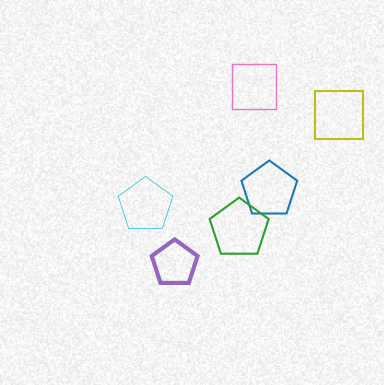[{"shape": "pentagon", "thickness": 1.5, "radius": 0.38, "center": [0.699, 0.507]}, {"shape": "pentagon", "thickness": 1.5, "radius": 0.4, "center": [0.621, 0.406]}, {"shape": "pentagon", "thickness": 3, "radius": 0.31, "center": [0.454, 0.316]}, {"shape": "square", "thickness": 1, "radius": 0.29, "center": [0.661, 0.776]}, {"shape": "square", "thickness": 1.5, "radius": 0.31, "center": [0.881, 0.701]}, {"shape": "pentagon", "thickness": 0.5, "radius": 0.37, "center": [0.378, 0.467]}]